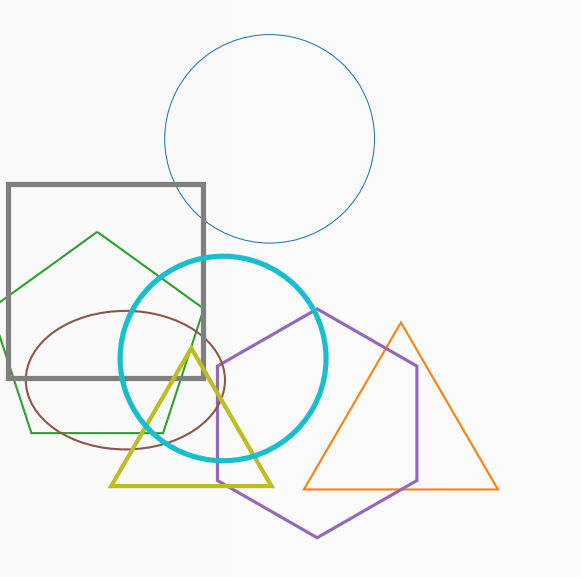[{"shape": "circle", "thickness": 0.5, "radius": 0.9, "center": [0.464, 0.759]}, {"shape": "triangle", "thickness": 1, "radius": 0.96, "center": [0.69, 0.248]}, {"shape": "pentagon", "thickness": 1, "radius": 0.96, "center": [0.167, 0.405]}, {"shape": "hexagon", "thickness": 1.5, "radius": 0.99, "center": [0.546, 0.266]}, {"shape": "oval", "thickness": 1, "radius": 0.86, "center": [0.216, 0.341]}, {"shape": "square", "thickness": 2.5, "radius": 0.84, "center": [0.182, 0.513]}, {"shape": "triangle", "thickness": 2, "radius": 0.8, "center": [0.329, 0.237]}, {"shape": "circle", "thickness": 2.5, "radius": 0.89, "center": [0.384, 0.378]}]